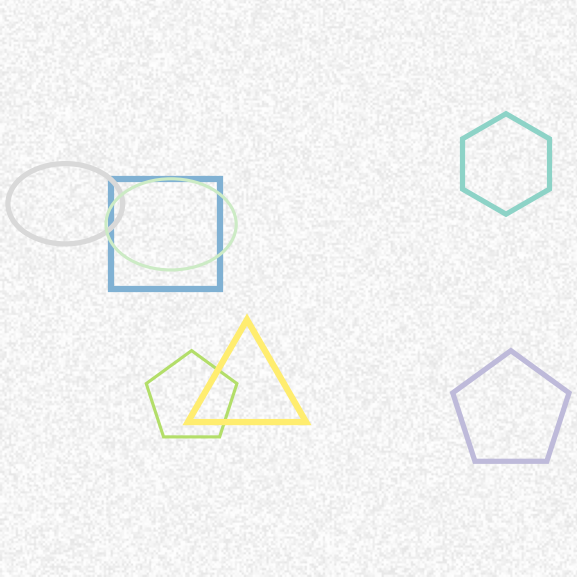[{"shape": "hexagon", "thickness": 2.5, "radius": 0.43, "center": [0.876, 0.715]}, {"shape": "pentagon", "thickness": 2.5, "radius": 0.53, "center": [0.885, 0.286]}, {"shape": "square", "thickness": 3, "radius": 0.47, "center": [0.286, 0.594]}, {"shape": "pentagon", "thickness": 1.5, "radius": 0.41, "center": [0.332, 0.309]}, {"shape": "oval", "thickness": 2.5, "radius": 0.5, "center": [0.113, 0.646]}, {"shape": "oval", "thickness": 1.5, "radius": 0.56, "center": [0.296, 0.611]}, {"shape": "triangle", "thickness": 3, "radius": 0.59, "center": [0.428, 0.327]}]